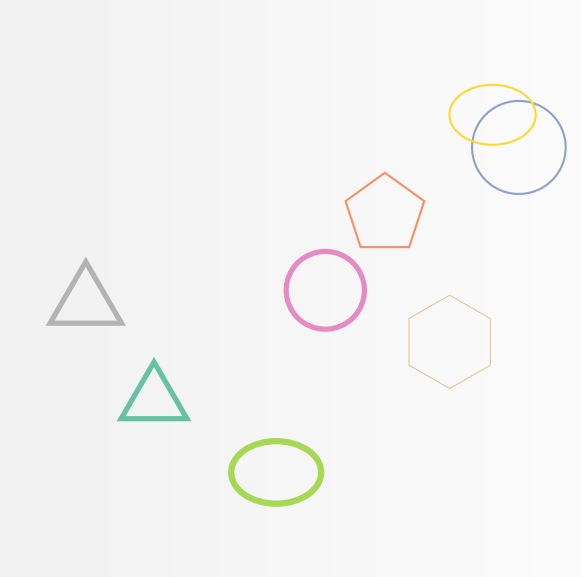[{"shape": "triangle", "thickness": 2.5, "radius": 0.33, "center": [0.265, 0.307]}, {"shape": "pentagon", "thickness": 1, "radius": 0.36, "center": [0.662, 0.629]}, {"shape": "circle", "thickness": 1, "radius": 0.4, "center": [0.893, 0.744]}, {"shape": "circle", "thickness": 2.5, "radius": 0.34, "center": [0.56, 0.496]}, {"shape": "oval", "thickness": 3, "radius": 0.39, "center": [0.475, 0.181]}, {"shape": "oval", "thickness": 1, "radius": 0.37, "center": [0.847, 0.8]}, {"shape": "hexagon", "thickness": 0.5, "radius": 0.4, "center": [0.774, 0.407]}, {"shape": "triangle", "thickness": 2.5, "radius": 0.35, "center": [0.148, 0.475]}]